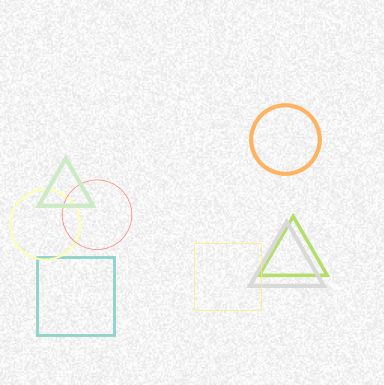[{"shape": "square", "thickness": 2, "radius": 0.5, "center": [0.196, 0.231]}, {"shape": "circle", "thickness": 1.5, "radius": 0.45, "center": [0.118, 0.417]}, {"shape": "circle", "thickness": 0.5, "radius": 0.45, "center": [0.252, 0.442]}, {"shape": "circle", "thickness": 3, "radius": 0.45, "center": [0.741, 0.638]}, {"shape": "triangle", "thickness": 2.5, "radius": 0.51, "center": [0.762, 0.336]}, {"shape": "triangle", "thickness": 3, "radius": 0.56, "center": [0.745, 0.313]}, {"shape": "triangle", "thickness": 3, "radius": 0.41, "center": [0.171, 0.506]}, {"shape": "square", "thickness": 0.5, "radius": 0.44, "center": [0.591, 0.281]}]